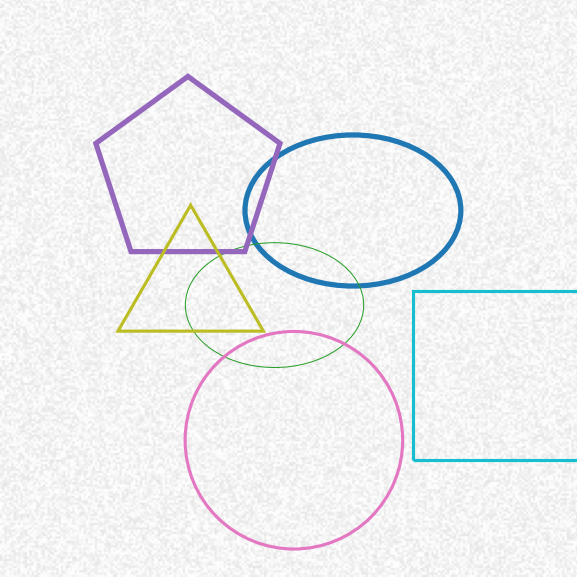[{"shape": "oval", "thickness": 2.5, "radius": 0.93, "center": [0.611, 0.635]}, {"shape": "oval", "thickness": 0.5, "radius": 0.77, "center": [0.475, 0.471]}, {"shape": "pentagon", "thickness": 2.5, "radius": 0.84, "center": [0.325, 0.699]}, {"shape": "circle", "thickness": 1.5, "radius": 0.94, "center": [0.509, 0.237]}, {"shape": "triangle", "thickness": 1.5, "radius": 0.73, "center": [0.33, 0.498]}, {"shape": "square", "thickness": 1.5, "radius": 0.73, "center": [0.861, 0.348]}]